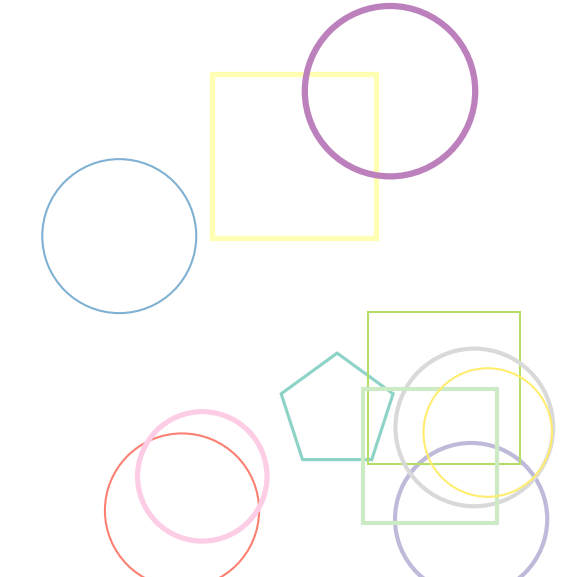[{"shape": "pentagon", "thickness": 1.5, "radius": 0.51, "center": [0.584, 0.286]}, {"shape": "square", "thickness": 2.5, "radius": 0.71, "center": [0.509, 0.729]}, {"shape": "circle", "thickness": 2, "radius": 0.66, "center": [0.816, 0.1]}, {"shape": "circle", "thickness": 1, "radius": 0.67, "center": [0.315, 0.115]}, {"shape": "circle", "thickness": 1, "radius": 0.67, "center": [0.207, 0.59]}, {"shape": "square", "thickness": 1, "radius": 0.66, "center": [0.769, 0.327]}, {"shape": "circle", "thickness": 2.5, "radius": 0.56, "center": [0.35, 0.174]}, {"shape": "circle", "thickness": 2, "radius": 0.68, "center": [0.821, 0.259]}, {"shape": "circle", "thickness": 3, "radius": 0.74, "center": [0.675, 0.841]}, {"shape": "square", "thickness": 2, "radius": 0.58, "center": [0.744, 0.21]}, {"shape": "circle", "thickness": 1, "radius": 0.56, "center": [0.845, 0.25]}]